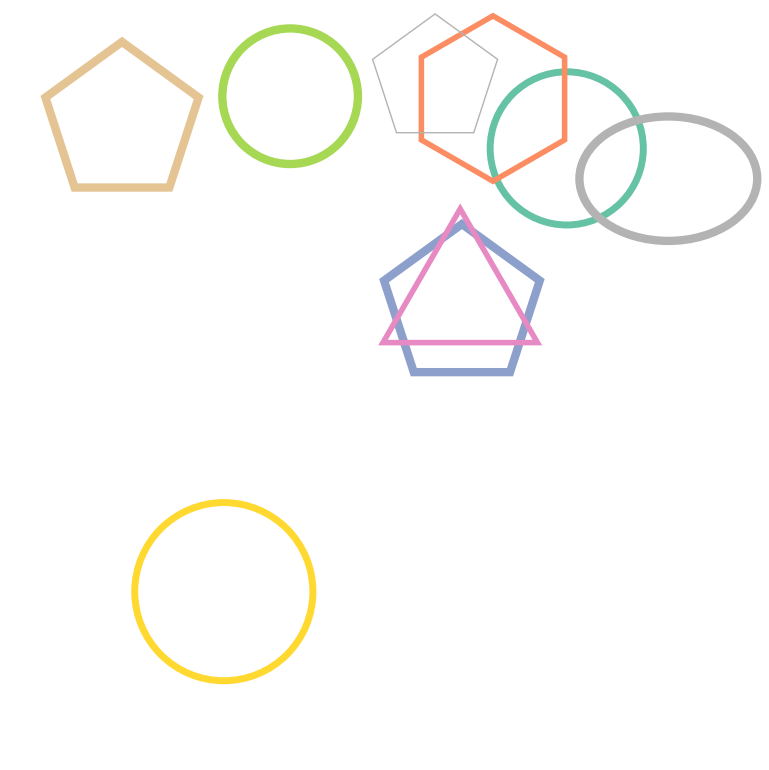[{"shape": "circle", "thickness": 2.5, "radius": 0.5, "center": [0.736, 0.807]}, {"shape": "hexagon", "thickness": 2, "radius": 0.54, "center": [0.64, 0.872]}, {"shape": "pentagon", "thickness": 3, "radius": 0.53, "center": [0.6, 0.603]}, {"shape": "triangle", "thickness": 2, "radius": 0.58, "center": [0.598, 0.613]}, {"shape": "circle", "thickness": 3, "radius": 0.44, "center": [0.377, 0.875]}, {"shape": "circle", "thickness": 2.5, "radius": 0.58, "center": [0.291, 0.232]}, {"shape": "pentagon", "thickness": 3, "radius": 0.52, "center": [0.158, 0.841]}, {"shape": "pentagon", "thickness": 0.5, "radius": 0.43, "center": [0.565, 0.897]}, {"shape": "oval", "thickness": 3, "radius": 0.58, "center": [0.868, 0.768]}]